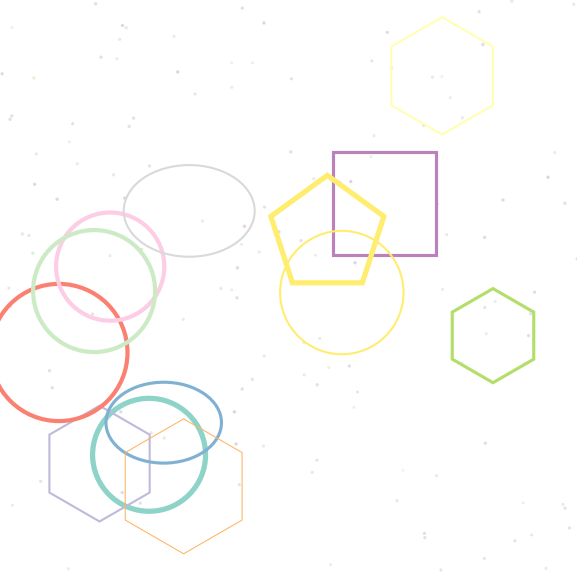[{"shape": "circle", "thickness": 2.5, "radius": 0.49, "center": [0.258, 0.212]}, {"shape": "hexagon", "thickness": 1, "radius": 0.51, "center": [0.766, 0.868]}, {"shape": "hexagon", "thickness": 1, "radius": 0.5, "center": [0.172, 0.196]}, {"shape": "circle", "thickness": 2, "radius": 0.59, "center": [0.102, 0.389]}, {"shape": "oval", "thickness": 1.5, "radius": 0.5, "center": [0.283, 0.267]}, {"shape": "hexagon", "thickness": 0.5, "radius": 0.58, "center": [0.318, 0.157]}, {"shape": "hexagon", "thickness": 1.5, "radius": 0.41, "center": [0.854, 0.418]}, {"shape": "circle", "thickness": 2, "radius": 0.47, "center": [0.191, 0.537]}, {"shape": "oval", "thickness": 1, "radius": 0.57, "center": [0.328, 0.634]}, {"shape": "square", "thickness": 1.5, "radius": 0.44, "center": [0.666, 0.646]}, {"shape": "circle", "thickness": 2, "radius": 0.53, "center": [0.163, 0.495]}, {"shape": "pentagon", "thickness": 2.5, "radius": 0.51, "center": [0.567, 0.593]}, {"shape": "circle", "thickness": 1, "radius": 0.53, "center": [0.592, 0.493]}]